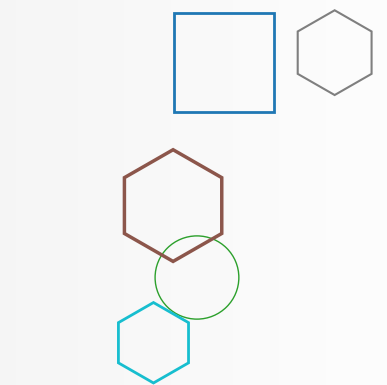[{"shape": "square", "thickness": 2, "radius": 0.64, "center": [0.578, 0.839]}, {"shape": "circle", "thickness": 1, "radius": 0.54, "center": [0.508, 0.279]}, {"shape": "hexagon", "thickness": 2.5, "radius": 0.73, "center": [0.447, 0.466]}, {"shape": "hexagon", "thickness": 1.5, "radius": 0.55, "center": [0.864, 0.863]}, {"shape": "hexagon", "thickness": 2, "radius": 0.52, "center": [0.396, 0.11]}]